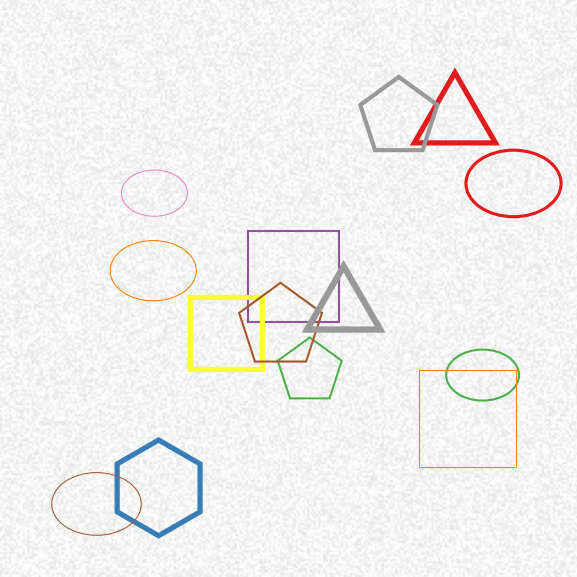[{"shape": "triangle", "thickness": 2.5, "radius": 0.41, "center": [0.788, 0.792]}, {"shape": "oval", "thickness": 1.5, "radius": 0.41, "center": [0.889, 0.681]}, {"shape": "hexagon", "thickness": 2.5, "radius": 0.41, "center": [0.275, 0.154]}, {"shape": "oval", "thickness": 1, "radius": 0.32, "center": [0.836, 0.35]}, {"shape": "pentagon", "thickness": 1, "radius": 0.29, "center": [0.536, 0.356]}, {"shape": "square", "thickness": 1, "radius": 0.4, "center": [0.508, 0.521]}, {"shape": "square", "thickness": 0.5, "radius": 0.42, "center": [0.81, 0.275]}, {"shape": "oval", "thickness": 0.5, "radius": 0.37, "center": [0.265, 0.53]}, {"shape": "square", "thickness": 2.5, "radius": 0.31, "center": [0.392, 0.423]}, {"shape": "pentagon", "thickness": 1, "radius": 0.38, "center": [0.486, 0.434]}, {"shape": "oval", "thickness": 0.5, "radius": 0.39, "center": [0.167, 0.127]}, {"shape": "oval", "thickness": 0.5, "radius": 0.29, "center": [0.267, 0.665]}, {"shape": "pentagon", "thickness": 2, "radius": 0.35, "center": [0.691, 0.796]}, {"shape": "triangle", "thickness": 3, "radius": 0.37, "center": [0.595, 0.465]}]